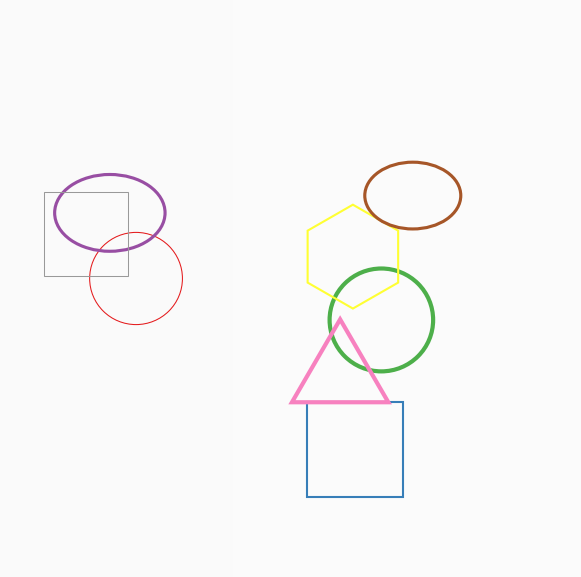[{"shape": "circle", "thickness": 0.5, "radius": 0.4, "center": [0.234, 0.517]}, {"shape": "square", "thickness": 1, "radius": 0.41, "center": [0.61, 0.221]}, {"shape": "circle", "thickness": 2, "radius": 0.45, "center": [0.656, 0.445]}, {"shape": "oval", "thickness": 1.5, "radius": 0.47, "center": [0.189, 0.631]}, {"shape": "hexagon", "thickness": 1, "radius": 0.45, "center": [0.607, 0.555]}, {"shape": "oval", "thickness": 1.5, "radius": 0.41, "center": [0.71, 0.66]}, {"shape": "triangle", "thickness": 2, "radius": 0.48, "center": [0.585, 0.35]}, {"shape": "square", "thickness": 0.5, "radius": 0.36, "center": [0.148, 0.594]}]